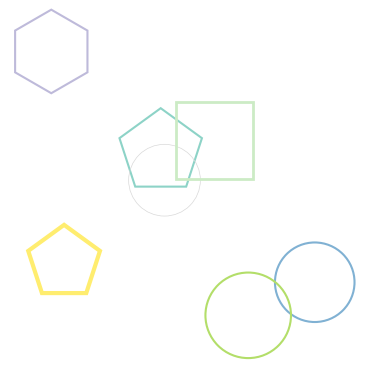[{"shape": "pentagon", "thickness": 1.5, "radius": 0.56, "center": [0.417, 0.606]}, {"shape": "hexagon", "thickness": 1.5, "radius": 0.54, "center": [0.133, 0.866]}, {"shape": "circle", "thickness": 1.5, "radius": 0.52, "center": [0.818, 0.267]}, {"shape": "circle", "thickness": 1.5, "radius": 0.56, "center": [0.645, 0.181]}, {"shape": "circle", "thickness": 0.5, "radius": 0.47, "center": [0.427, 0.532]}, {"shape": "square", "thickness": 2, "radius": 0.5, "center": [0.558, 0.634]}, {"shape": "pentagon", "thickness": 3, "radius": 0.49, "center": [0.167, 0.318]}]